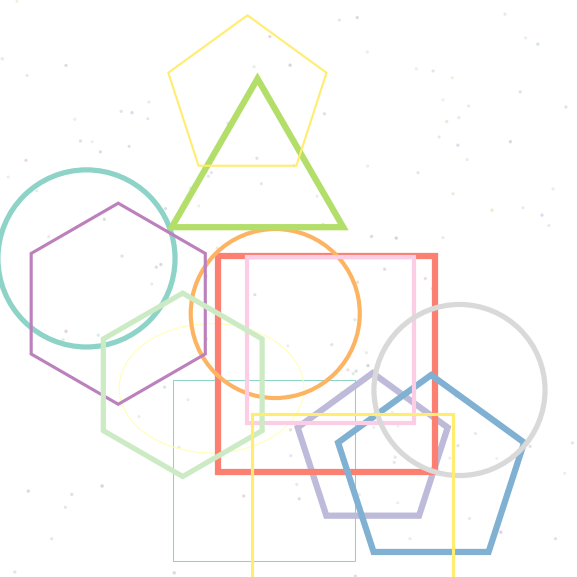[{"shape": "circle", "thickness": 2.5, "radius": 0.77, "center": [0.15, 0.552]}, {"shape": "square", "thickness": 0.5, "radius": 0.78, "center": [0.457, 0.184]}, {"shape": "oval", "thickness": 0.5, "radius": 0.8, "center": [0.366, 0.327]}, {"shape": "pentagon", "thickness": 3, "radius": 0.68, "center": [0.645, 0.217]}, {"shape": "square", "thickness": 3, "radius": 0.94, "center": [0.565, 0.369]}, {"shape": "pentagon", "thickness": 3, "radius": 0.85, "center": [0.746, 0.18]}, {"shape": "circle", "thickness": 2, "radius": 0.73, "center": [0.477, 0.456]}, {"shape": "triangle", "thickness": 3, "radius": 0.86, "center": [0.446, 0.691]}, {"shape": "square", "thickness": 2, "radius": 0.72, "center": [0.572, 0.41]}, {"shape": "circle", "thickness": 2.5, "radius": 0.74, "center": [0.796, 0.324]}, {"shape": "hexagon", "thickness": 1.5, "radius": 0.87, "center": [0.205, 0.473]}, {"shape": "hexagon", "thickness": 2.5, "radius": 0.79, "center": [0.316, 0.333]}, {"shape": "square", "thickness": 1.5, "radius": 0.87, "center": [0.611, 0.108]}, {"shape": "pentagon", "thickness": 1, "radius": 0.72, "center": [0.428, 0.829]}]